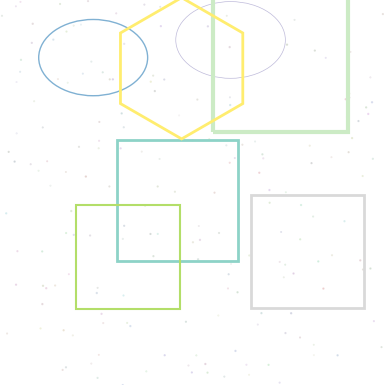[{"shape": "square", "thickness": 2, "radius": 0.79, "center": [0.462, 0.479]}, {"shape": "oval", "thickness": 0.5, "radius": 0.71, "center": [0.599, 0.896]}, {"shape": "oval", "thickness": 1, "radius": 0.71, "center": [0.242, 0.85]}, {"shape": "square", "thickness": 1.5, "radius": 0.68, "center": [0.332, 0.332]}, {"shape": "square", "thickness": 2, "radius": 0.73, "center": [0.798, 0.348]}, {"shape": "square", "thickness": 3, "radius": 0.88, "center": [0.728, 0.832]}, {"shape": "hexagon", "thickness": 2, "radius": 0.92, "center": [0.472, 0.823]}]